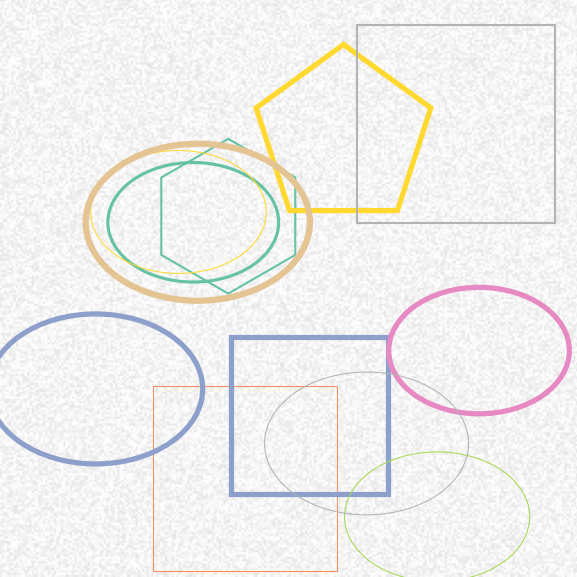[{"shape": "hexagon", "thickness": 1, "radius": 0.67, "center": [0.395, 0.625]}, {"shape": "oval", "thickness": 1.5, "radius": 0.74, "center": [0.335, 0.614]}, {"shape": "square", "thickness": 0.5, "radius": 0.8, "center": [0.424, 0.17]}, {"shape": "oval", "thickness": 2.5, "radius": 0.93, "center": [0.165, 0.326]}, {"shape": "square", "thickness": 2.5, "radius": 0.68, "center": [0.536, 0.28]}, {"shape": "oval", "thickness": 2.5, "radius": 0.78, "center": [0.829, 0.392]}, {"shape": "oval", "thickness": 0.5, "radius": 0.8, "center": [0.757, 0.104]}, {"shape": "pentagon", "thickness": 2.5, "radius": 0.8, "center": [0.595, 0.763]}, {"shape": "oval", "thickness": 0.5, "radius": 0.76, "center": [0.309, 0.632]}, {"shape": "oval", "thickness": 3, "radius": 0.97, "center": [0.343, 0.614]}, {"shape": "oval", "thickness": 0.5, "radius": 0.88, "center": [0.635, 0.231]}, {"shape": "square", "thickness": 1, "radius": 0.86, "center": [0.79, 0.784]}]